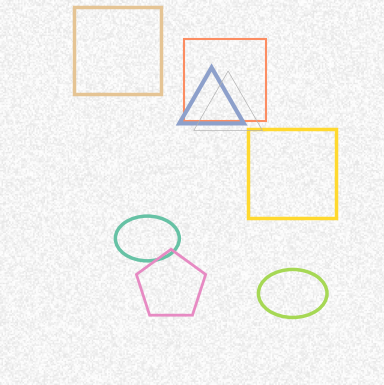[{"shape": "oval", "thickness": 2.5, "radius": 0.42, "center": [0.383, 0.381]}, {"shape": "square", "thickness": 1.5, "radius": 0.53, "center": [0.584, 0.792]}, {"shape": "triangle", "thickness": 3, "radius": 0.48, "center": [0.55, 0.728]}, {"shape": "pentagon", "thickness": 2, "radius": 0.47, "center": [0.444, 0.258]}, {"shape": "oval", "thickness": 2.5, "radius": 0.45, "center": [0.76, 0.238]}, {"shape": "square", "thickness": 2.5, "radius": 0.57, "center": [0.759, 0.549]}, {"shape": "square", "thickness": 2.5, "radius": 0.57, "center": [0.305, 0.87]}, {"shape": "triangle", "thickness": 0.5, "radius": 0.51, "center": [0.592, 0.712]}]